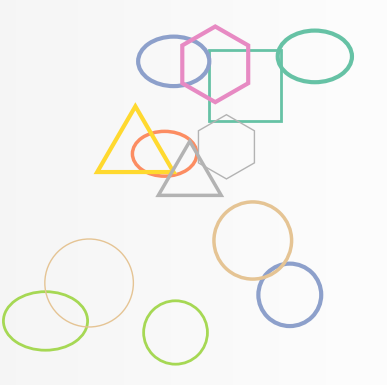[{"shape": "square", "thickness": 2, "radius": 0.46, "center": [0.631, 0.779]}, {"shape": "oval", "thickness": 3, "radius": 0.48, "center": [0.812, 0.854]}, {"shape": "oval", "thickness": 2.5, "radius": 0.42, "center": [0.425, 0.601]}, {"shape": "oval", "thickness": 3, "radius": 0.46, "center": [0.448, 0.841]}, {"shape": "circle", "thickness": 3, "radius": 0.41, "center": [0.748, 0.234]}, {"shape": "hexagon", "thickness": 3, "radius": 0.49, "center": [0.555, 0.833]}, {"shape": "oval", "thickness": 2, "radius": 0.54, "center": [0.117, 0.166]}, {"shape": "circle", "thickness": 2, "radius": 0.41, "center": [0.453, 0.136]}, {"shape": "triangle", "thickness": 3, "radius": 0.57, "center": [0.349, 0.61]}, {"shape": "circle", "thickness": 2.5, "radius": 0.5, "center": [0.652, 0.375]}, {"shape": "circle", "thickness": 1, "radius": 0.57, "center": [0.23, 0.265]}, {"shape": "hexagon", "thickness": 1, "radius": 0.42, "center": [0.584, 0.619]}, {"shape": "triangle", "thickness": 2.5, "radius": 0.47, "center": [0.49, 0.539]}]